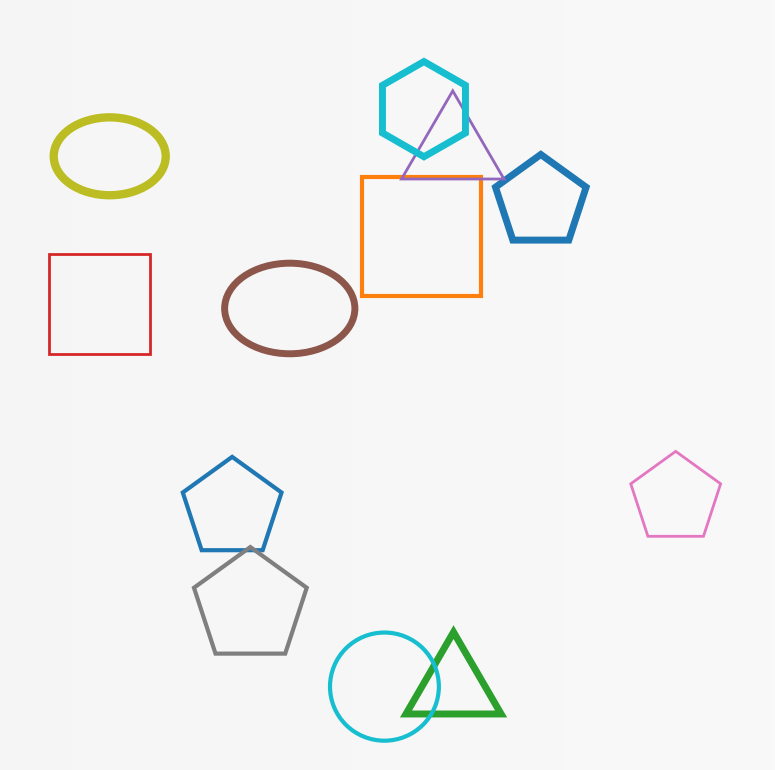[{"shape": "pentagon", "thickness": 1.5, "radius": 0.34, "center": [0.3, 0.34]}, {"shape": "pentagon", "thickness": 2.5, "radius": 0.31, "center": [0.698, 0.738]}, {"shape": "square", "thickness": 1.5, "radius": 0.38, "center": [0.544, 0.693]}, {"shape": "triangle", "thickness": 2.5, "radius": 0.35, "center": [0.585, 0.108]}, {"shape": "square", "thickness": 1, "radius": 0.33, "center": [0.128, 0.606]}, {"shape": "triangle", "thickness": 1, "radius": 0.38, "center": [0.584, 0.806]}, {"shape": "oval", "thickness": 2.5, "radius": 0.42, "center": [0.374, 0.599]}, {"shape": "pentagon", "thickness": 1, "radius": 0.3, "center": [0.872, 0.353]}, {"shape": "pentagon", "thickness": 1.5, "radius": 0.38, "center": [0.323, 0.213]}, {"shape": "oval", "thickness": 3, "radius": 0.36, "center": [0.142, 0.797]}, {"shape": "circle", "thickness": 1.5, "radius": 0.35, "center": [0.496, 0.108]}, {"shape": "hexagon", "thickness": 2.5, "radius": 0.31, "center": [0.547, 0.858]}]